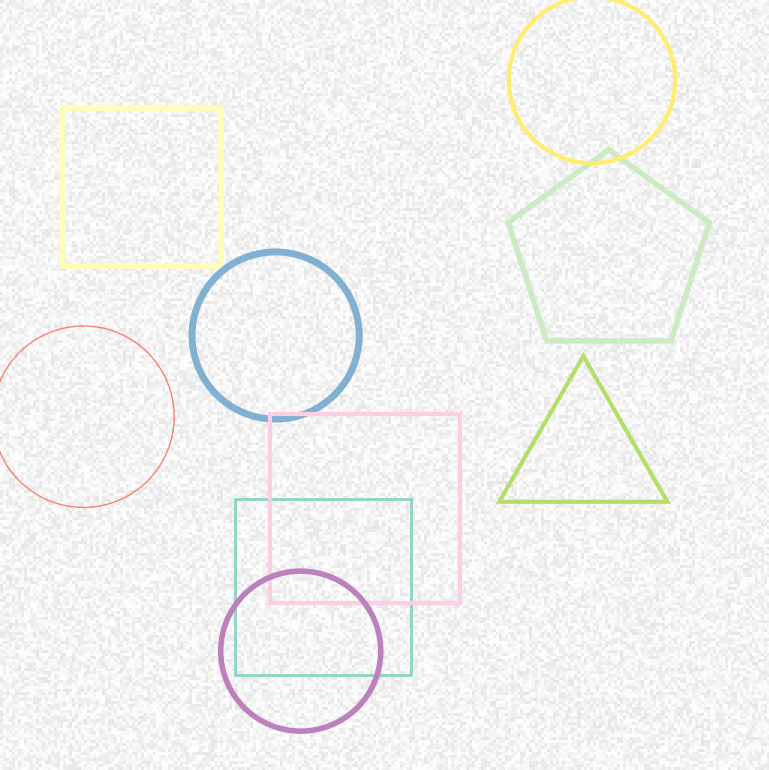[{"shape": "square", "thickness": 1, "radius": 0.57, "center": [0.42, 0.237]}, {"shape": "square", "thickness": 2, "radius": 0.51, "center": [0.184, 0.757]}, {"shape": "circle", "thickness": 0.5, "radius": 0.59, "center": [0.108, 0.459]}, {"shape": "circle", "thickness": 2.5, "radius": 0.54, "center": [0.358, 0.564]}, {"shape": "triangle", "thickness": 1.5, "radius": 0.63, "center": [0.758, 0.411]}, {"shape": "square", "thickness": 1.5, "radius": 0.62, "center": [0.474, 0.34]}, {"shape": "circle", "thickness": 2, "radius": 0.52, "center": [0.391, 0.154]}, {"shape": "pentagon", "thickness": 2, "radius": 0.69, "center": [0.791, 0.668]}, {"shape": "circle", "thickness": 1.5, "radius": 0.54, "center": [0.769, 0.896]}]